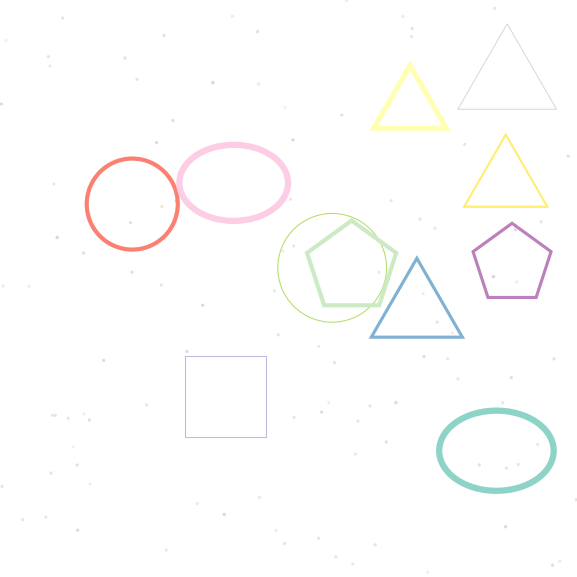[{"shape": "oval", "thickness": 3, "radius": 0.5, "center": [0.86, 0.219]}, {"shape": "triangle", "thickness": 2.5, "radius": 0.36, "center": [0.71, 0.813]}, {"shape": "square", "thickness": 0.5, "radius": 0.35, "center": [0.39, 0.313]}, {"shape": "circle", "thickness": 2, "radius": 0.39, "center": [0.229, 0.646]}, {"shape": "triangle", "thickness": 1.5, "radius": 0.46, "center": [0.722, 0.461]}, {"shape": "circle", "thickness": 0.5, "radius": 0.47, "center": [0.575, 0.535]}, {"shape": "oval", "thickness": 3, "radius": 0.47, "center": [0.405, 0.682]}, {"shape": "triangle", "thickness": 0.5, "radius": 0.49, "center": [0.878, 0.859]}, {"shape": "pentagon", "thickness": 1.5, "radius": 0.35, "center": [0.887, 0.541]}, {"shape": "pentagon", "thickness": 2, "radius": 0.41, "center": [0.609, 0.536]}, {"shape": "triangle", "thickness": 1, "radius": 0.42, "center": [0.876, 0.683]}]